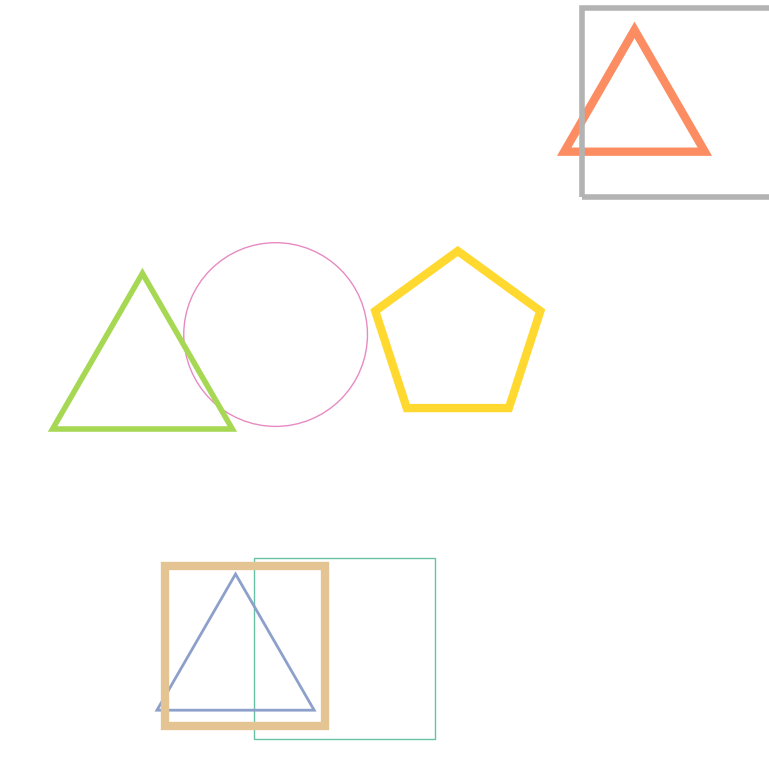[{"shape": "square", "thickness": 0.5, "radius": 0.59, "center": [0.447, 0.158]}, {"shape": "triangle", "thickness": 3, "radius": 0.53, "center": [0.824, 0.856]}, {"shape": "triangle", "thickness": 1, "radius": 0.59, "center": [0.306, 0.137]}, {"shape": "circle", "thickness": 0.5, "radius": 0.6, "center": [0.358, 0.566]}, {"shape": "triangle", "thickness": 2, "radius": 0.67, "center": [0.185, 0.51]}, {"shape": "pentagon", "thickness": 3, "radius": 0.56, "center": [0.595, 0.561]}, {"shape": "square", "thickness": 3, "radius": 0.52, "center": [0.318, 0.161]}, {"shape": "square", "thickness": 2, "radius": 0.61, "center": [0.879, 0.867]}]